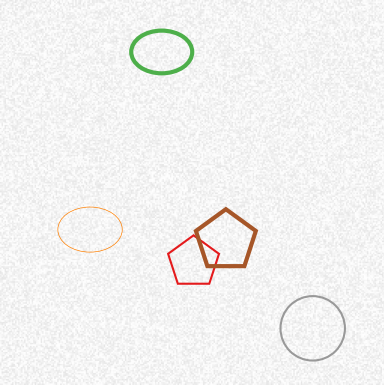[{"shape": "pentagon", "thickness": 1.5, "radius": 0.35, "center": [0.503, 0.319]}, {"shape": "oval", "thickness": 3, "radius": 0.4, "center": [0.42, 0.865]}, {"shape": "oval", "thickness": 0.5, "radius": 0.42, "center": [0.234, 0.404]}, {"shape": "pentagon", "thickness": 3, "radius": 0.41, "center": [0.587, 0.375]}, {"shape": "circle", "thickness": 1.5, "radius": 0.42, "center": [0.812, 0.147]}]